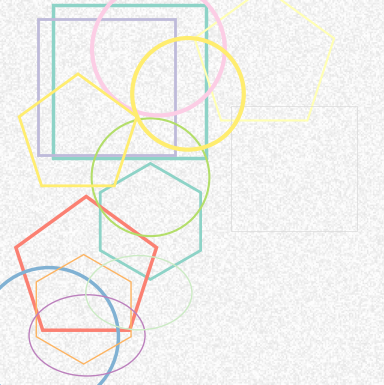[{"shape": "square", "thickness": 2.5, "radius": 0.99, "center": [0.337, 0.789]}, {"shape": "hexagon", "thickness": 2, "radius": 0.75, "center": [0.391, 0.425]}, {"shape": "pentagon", "thickness": 1.5, "radius": 0.95, "center": [0.686, 0.841]}, {"shape": "square", "thickness": 2, "radius": 0.89, "center": [0.277, 0.774]}, {"shape": "pentagon", "thickness": 2.5, "radius": 0.96, "center": [0.224, 0.298]}, {"shape": "circle", "thickness": 2.5, "radius": 0.9, "center": [0.127, 0.125]}, {"shape": "hexagon", "thickness": 1, "radius": 0.71, "center": [0.217, 0.197]}, {"shape": "circle", "thickness": 1.5, "radius": 0.76, "center": [0.391, 0.54]}, {"shape": "circle", "thickness": 3, "radius": 0.86, "center": [0.412, 0.873]}, {"shape": "square", "thickness": 0.5, "radius": 0.81, "center": [0.763, 0.563]}, {"shape": "oval", "thickness": 1, "radius": 0.75, "center": [0.226, 0.129]}, {"shape": "oval", "thickness": 1, "radius": 0.69, "center": [0.361, 0.24]}, {"shape": "pentagon", "thickness": 2, "radius": 0.8, "center": [0.203, 0.647]}, {"shape": "circle", "thickness": 3, "radius": 0.72, "center": [0.488, 0.756]}]